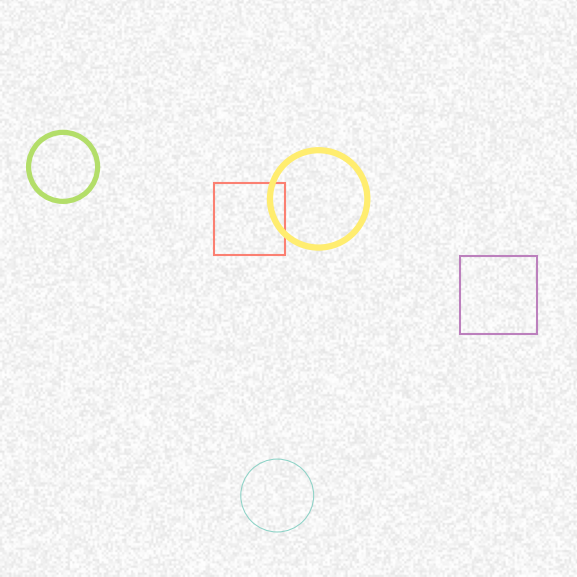[{"shape": "circle", "thickness": 0.5, "radius": 0.32, "center": [0.48, 0.141]}, {"shape": "square", "thickness": 1, "radius": 0.31, "center": [0.433, 0.62]}, {"shape": "circle", "thickness": 2.5, "radius": 0.3, "center": [0.109, 0.71]}, {"shape": "square", "thickness": 1, "radius": 0.33, "center": [0.864, 0.488]}, {"shape": "circle", "thickness": 3, "radius": 0.42, "center": [0.552, 0.655]}]